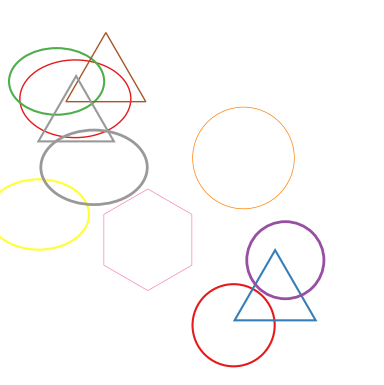[{"shape": "circle", "thickness": 1.5, "radius": 0.53, "center": [0.607, 0.155]}, {"shape": "oval", "thickness": 1, "radius": 0.72, "center": [0.196, 0.743]}, {"shape": "triangle", "thickness": 1.5, "radius": 0.61, "center": [0.715, 0.229]}, {"shape": "oval", "thickness": 1.5, "radius": 0.62, "center": [0.147, 0.789]}, {"shape": "circle", "thickness": 2, "radius": 0.5, "center": [0.741, 0.324]}, {"shape": "circle", "thickness": 0.5, "radius": 0.66, "center": [0.632, 0.59]}, {"shape": "oval", "thickness": 1.5, "radius": 0.65, "center": [0.101, 0.443]}, {"shape": "triangle", "thickness": 1, "radius": 0.6, "center": [0.275, 0.796]}, {"shape": "hexagon", "thickness": 0.5, "radius": 0.66, "center": [0.384, 0.377]}, {"shape": "triangle", "thickness": 1.5, "radius": 0.57, "center": [0.198, 0.689]}, {"shape": "oval", "thickness": 2, "radius": 0.69, "center": [0.244, 0.565]}]